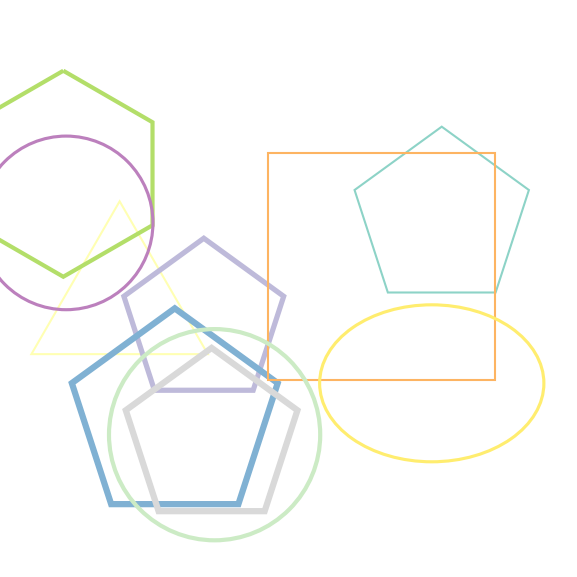[{"shape": "pentagon", "thickness": 1, "radius": 0.79, "center": [0.765, 0.621]}, {"shape": "triangle", "thickness": 1, "radius": 0.88, "center": [0.207, 0.474]}, {"shape": "pentagon", "thickness": 2.5, "radius": 0.73, "center": [0.353, 0.441]}, {"shape": "pentagon", "thickness": 3, "radius": 0.94, "center": [0.303, 0.278]}, {"shape": "square", "thickness": 1, "radius": 0.98, "center": [0.66, 0.538]}, {"shape": "hexagon", "thickness": 2, "radius": 0.89, "center": [0.11, 0.698]}, {"shape": "pentagon", "thickness": 3, "radius": 0.78, "center": [0.366, 0.24]}, {"shape": "circle", "thickness": 1.5, "radius": 0.75, "center": [0.115, 0.613]}, {"shape": "circle", "thickness": 2, "radius": 0.91, "center": [0.372, 0.246]}, {"shape": "oval", "thickness": 1.5, "radius": 0.97, "center": [0.748, 0.335]}]